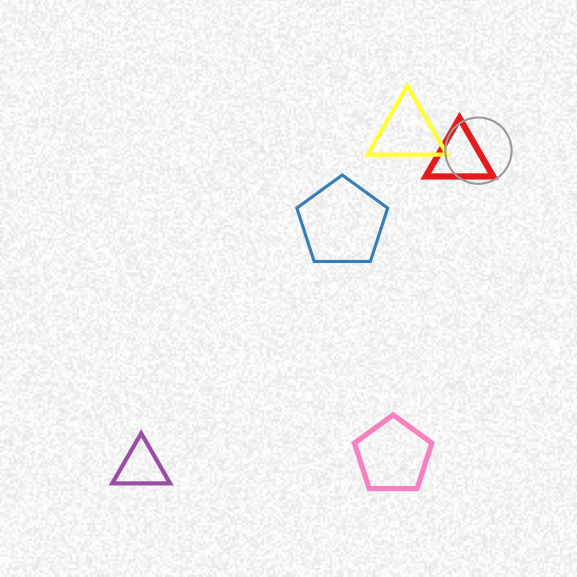[{"shape": "triangle", "thickness": 3, "radius": 0.34, "center": [0.796, 0.727]}, {"shape": "pentagon", "thickness": 1.5, "radius": 0.41, "center": [0.593, 0.613]}, {"shape": "triangle", "thickness": 2, "radius": 0.29, "center": [0.245, 0.191]}, {"shape": "triangle", "thickness": 2, "radius": 0.4, "center": [0.706, 0.771]}, {"shape": "pentagon", "thickness": 2.5, "radius": 0.35, "center": [0.681, 0.21]}, {"shape": "circle", "thickness": 1, "radius": 0.29, "center": [0.828, 0.738]}]